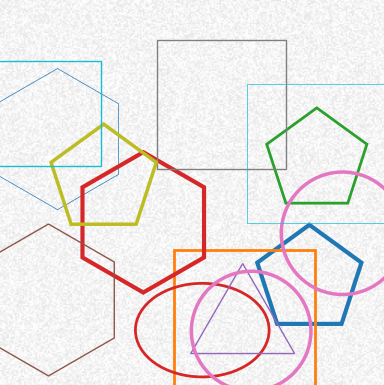[{"shape": "hexagon", "thickness": 0.5, "radius": 0.92, "center": [0.149, 0.639]}, {"shape": "pentagon", "thickness": 3, "radius": 0.71, "center": [0.803, 0.274]}, {"shape": "square", "thickness": 2, "radius": 0.91, "center": [0.635, 0.168]}, {"shape": "pentagon", "thickness": 2, "radius": 0.68, "center": [0.823, 0.583]}, {"shape": "oval", "thickness": 2, "radius": 0.87, "center": [0.525, 0.143]}, {"shape": "hexagon", "thickness": 3, "radius": 0.91, "center": [0.372, 0.422]}, {"shape": "triangle", "thickness": 1, "radius": 0.78, "center": [0.63, 0.16]}, {"shape": "hexagon", "thickness": 1, "radius": 0.99, "center": [0.126, 0.221]}, {"shape": "circle", "thickness": 2.5, "radius": 0.78, "center": [0.652, 0.14]}, {"shape": "circle", "thickness": 2.5, "radius": 0.8, "center": [0.89, 0.394]}, {"shape": "square", "thickness": 1, "radius": 0.84, "center": [0.575, 0.728]}, {"shape": "pentagon", "thickness": 2.5, "radius": 0.72, "center": [0.269, 0.534]}, {"shape": "square", "thickness": 1, "radius": 0.68, "center": [0.126, 0.706]}, {"shape": "square", "thickness": 0.5, "radius": 0.9, "center": [0.822, 0.601]}]